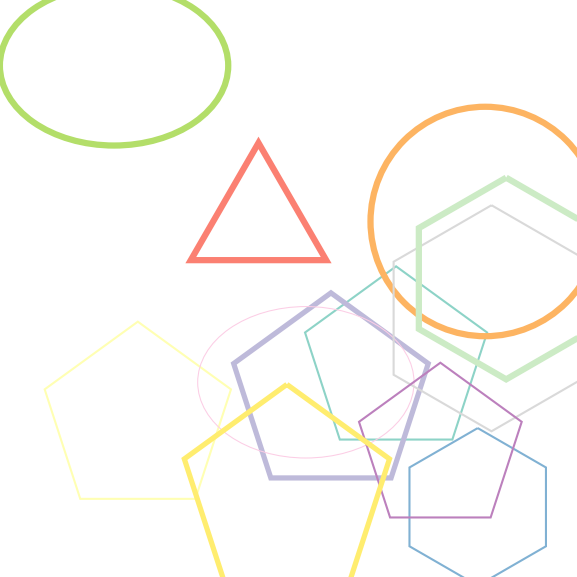[{"shape": "pentagon", "thickness": 1, "radius": 0.83, "center": [0.686, 0.372]}, {"shape": "pentagon", "thickness": 1, "radius": 0.85, "center": [0.239, 0.273]}, {"shape": "pentagon", "thickness": 2.5, "radius": 0.89, "center": [0.573, 0.315]}, {"shape": "triangle", "thickness": 3, "radius": 0.68, "center": [0.448, 0.616]}, {"shape": "hexagon", "thickness": 1, "radius": 0.68, "center": [0.827, 0.121]}, {"shape": "circle", "thickness": 3, "radius": 0.99, "center": [0.84, 0.616]}, {"shape": "oval", "thickness": 3, "radius": 0.99, "center": [0.198, 0.886]}, {"shape": "oval", "thickness": 0.5, "radius": 0.94, "center": [0.53, 0.337]}, {"shape": "hexagon", "thickness": 1, "radius": 0.98, "center": [0.851, 0.448]}, {"shape": "pentagon", "thickness": 1, "radius": 0.74, "center": [0.763, 0.223]}, {"shape": "hexagon", "thickness": 3, "radius": 0.87, "center": [0.876, 0.517]}, {"shape": "pentagon", "thickness": 2.5, "radius": 0.93, "center": [0.497, 0.147]}]